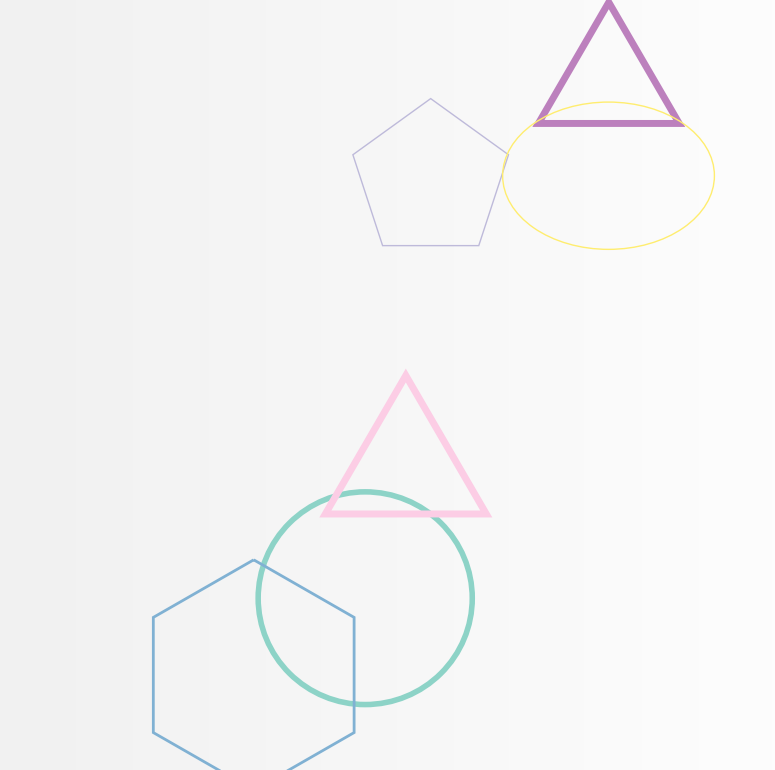[{"shape": "circle", "thickness": 2, "radius": 0.69, "center": [0.471, 0.223]}, {"shape": "pentagon", "thickness": 0.5, "radius": 0.53, "center": [0.556, 0.766]}, {"shape": "hexagon", "thickness": 1, "radius": 0.75, "center": [0.327, 0.123]}, {"shape": "triangle", "thickness": 2.5, "radius": 0.6, "center": [0.524, 0.392]}, {"shape": "triangle", "thickness": 2.5, "radius": 0.52, "center": [0.786, 0.892]}, {"shape": "oval", "thickness": 0.5, "radius": 0.68, "center": [0.785, 0.772]}]